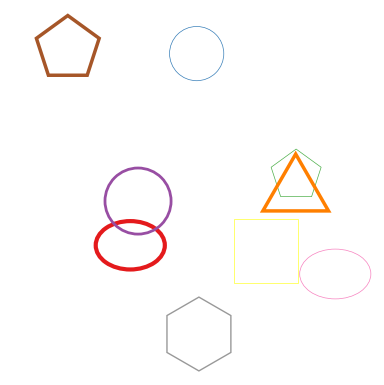[{"shape": "oval", "thickness": 3, "radius": 0.45, "center": [0.338, 0.363]}, {"shape": "circle", "thickness": 0.5, "radius": 0.35, "center": [0.511, 0.861]}, {"shape": "pentagon", "thickness": 0.5, "radius": 0.34, "center": [0.769, 0.545]}, {"shape": "circle", "thickness": 2, "radius": 0.43, "center": [0.359, 0.478]}, {"shape": "triangle", "thickness": 2.5, "radius": 0.49, "center": [0.768, 0.501]}, {"shape": "square", "thickness": 0.5, "radius": 0.42, "center": [0.69, 0.349]}, {"shape": "pentagon", "thickness": 2.5, "radius": 0.43, "center": [0.176, 0.874]}, {"shape": "oval", "thickness": 0.5, "radius": 0.46, "center": [0.871, 0.288]}, {"shape": "hexagon", "thickness": 1, "radius": 0.48, "center": [0.517, 0.132]}]